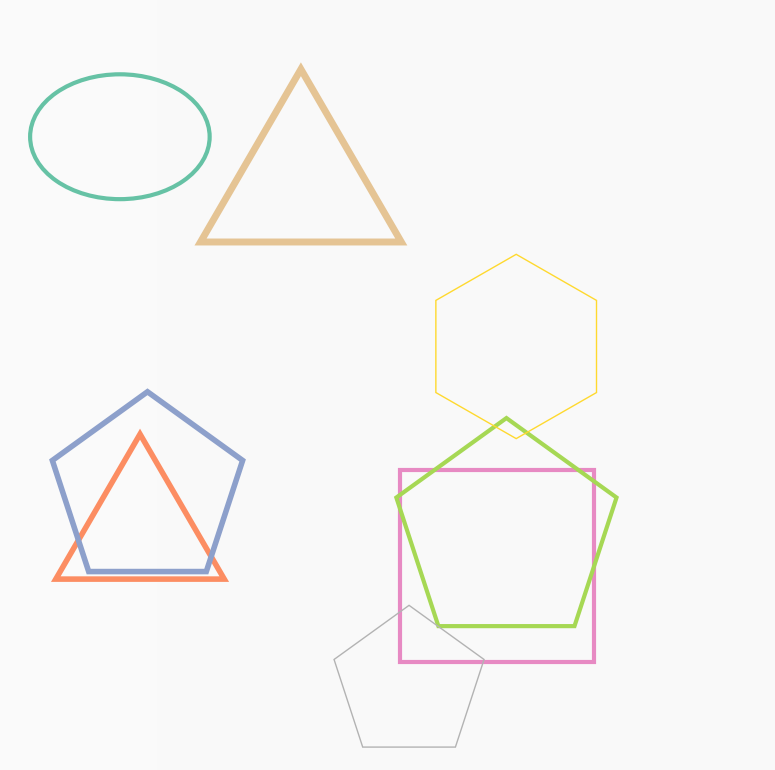[{"shape": "oval", "thickness": 1.5, "radius": 0.58, "center": [0.155, 0.822]}, {"shape": "triangle", "thickness": 2, "radius": 0.63, "center": [0.181, 0.311]}, {"shape": "pentagon", "thickness": 2, "radius": 0.65, "center": [0.19, 0.362]}, {"shape": "square", "thickness": 1.5, "radius": 0.62, "center": [0.641, 0.265]}, {"shape": "pentagon", "thickness": 1.5, "radius": 0.75, "center": [0.653, 0.308]}, {"shape": "hexagon", "thickness": 0.5, "radius": 0.6, "center": [0.666, 0.55]}, {"shape": "triangle", "thickness": 2.5, "radius": 0.75, "center": [0.388, 0.761]}, {"shape": "pentagon", "thickness": 0.5, "radius": 0.51, "center": [0.528, 0.112]}]